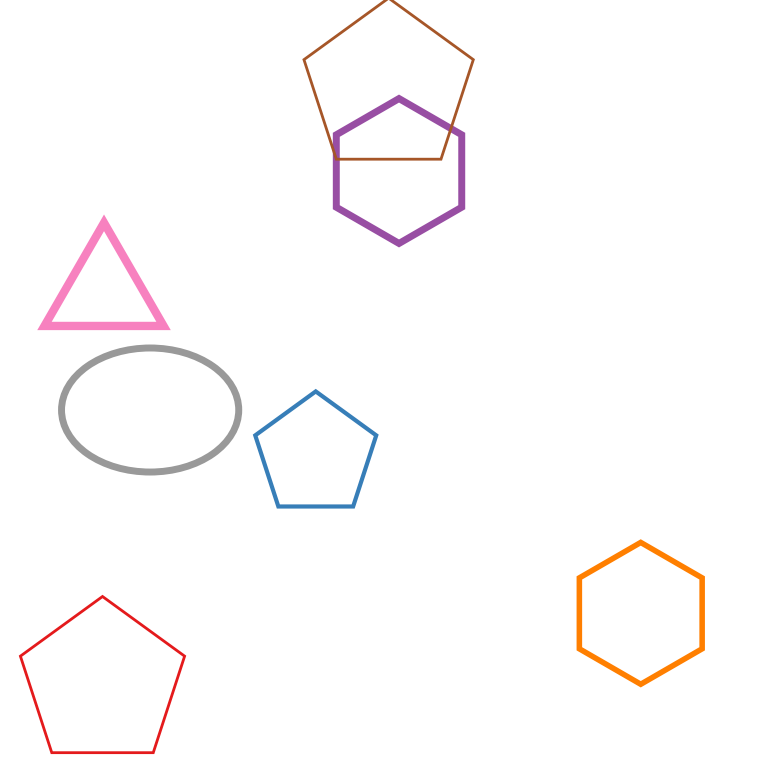[{"shape": "pentagon", "thickness": 1, "radius": 0.56, "center": [0.133, 0.113]}, {"shape": "pentagon", "thickness": 1.5, "radius": 0.41, "center": [0.41, 0.409]}, {"shape": "hexagon", "thickness": 2.5, "radius": 0.47, "center": [0.518, 0.778]}, {"shape": "hexagon", "thickness": 2, "radius": 0.46, "center": [0.832, 0.203]}, {"shape": "pentagon", "thickness": 1, "radius": 0.58, "center": [0.505, 0.887]}, {"shape": "triangle", "thickness": 3, "radius": 0.45, "center": [0.135, 0.621]}, {"shape": "oval", "thickness": 2.5, "radius": 0.58, "center": [0.195, 0.468]}]